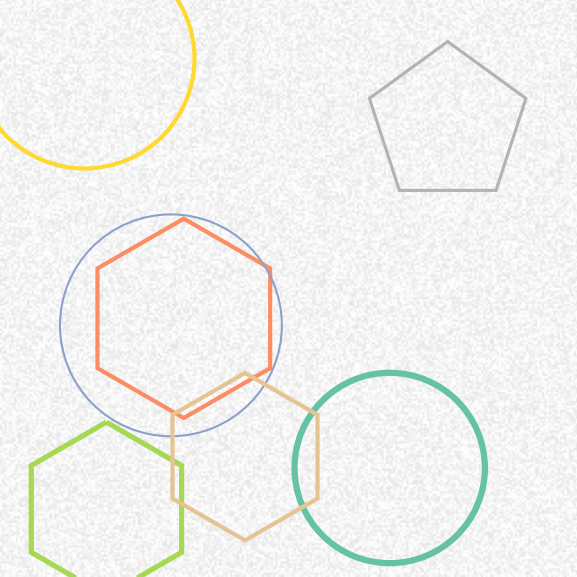[{"shape": "circle", "thickness": 3, "radius": 0.82, "center": [0.675, 0.189]}, {"shape": "hexagon", "thickness": 2, "radius": 0.86, "center": [0.318, 0.448]}, {"shape": "circle", "thickness": 1, "radius": 0.96, "center": [0.296, 0.436]}, {"shape": "hexagon", "thickness": 2.5, "radius": 0.75, "center": [0.184, 0.118]}, {"shape": "circle", "thickness": 2, "radius": 0.95, "center": [0.146, 0.898]}, {"shape": "hexagon", "thickness": 2, "radius": 0.72, "center": [0.424, 0.208]}, {"shape": "pentagon", "thickness": 1.5, "radius": 0.71, "center": [0.775, 0.785]}]